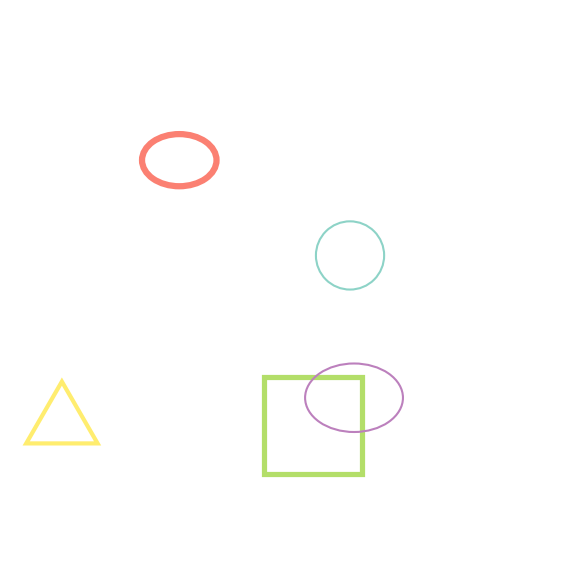[{"shape": "circle", "thickness": 1, "radius": 0.3, "center": [0.606, 0.557]}, {"shape": "oval", "thickness": 3, "radius": 0.32, "center": [0.31, 0.722]}, {"shape": "square", "thickness": 2.5, "radius": 0.42, "center": [0.542, 0.262]}, {"shape": "oval", "thickness": 1, "radius": 0.42, "center": [0.613, 0.31]}, {"shape": "triangle", "thickness": 2, "radius": 0.36, "center": [0.107, 0.267]}]